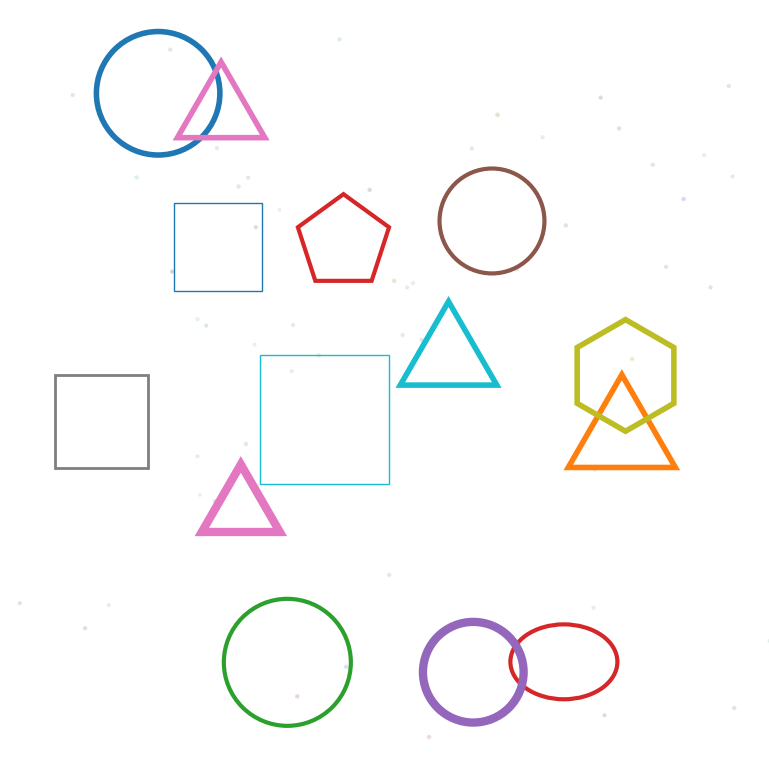[{"shape": "square", "thickness": 0.5, "radius": 0.29, "center": [0.283, 0.679]}, {"shape": "circle", "thickness": 2, "radius": 0.4, "center": [0.205, 0.879]}, {"shape": "triangle", "thickness": 2, "radius": 0.4, "center": [0.808, 0.433]}, {"shape": "circle", "thickness": 1.5, "radius": 0.41, "center": [0.373, 0.14]}, {"shape": "oval", "thickness": 1.5, "radius": 0.35, "center": [0.732, 0.14]}, {"shape": "pentagon", "thickness": 1.5, "radius": 0.31, "center": [0.446, 0.686]}, {"shape": "circle", "thickness": 3, "radius": 0.33, "center": [0.615, 0.127]}, {"shape": "circle", "thickness": 1.5, "radius": 0.34, "center": [0.639, 0.713]}, {"shape": "triangle", "thickness": 3, "radius": 0.29, "center": [0.313, 0.338]}, {"shape": "triangle", "thickness": 2, "radius": 0.33, "center": [0.287, 0.854]}, {"shape": "square", "thickness": 1, "radius": 0.3, "center": [0.132, 0.452]}, {"shape": "hexagon", "thickness": 2, "radius": 0.36, "center": [0.812, 0.512]}, {"shape": "square", "thickness": 0.5, "radius": 0.42, "center": [0.421, 0.455]}, {"shape": "triangle", "thickness": 2, "radius": 0.36, "center": [0.583, 0.536]}]